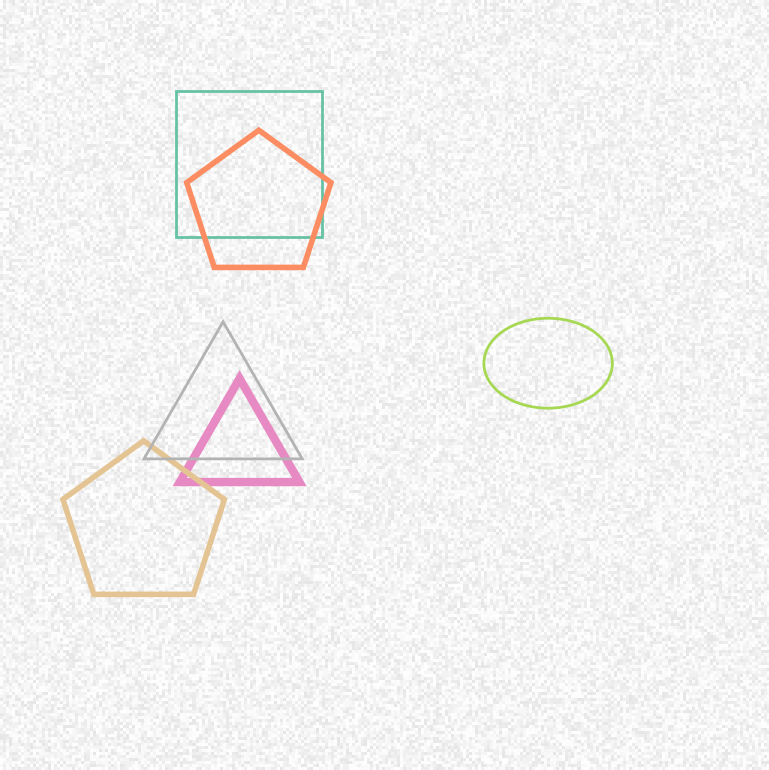[{"shape": "square", "thickness": 1, "radius": 0.48, "center": [0.323, 0.787]}, {"shape": "pentagon", "thickness": 2, "radius": 0.49, "center": [0.336, 0.732]}, {"shape": "triangle", "thickness": 3, "radius": 0.45, "center": [0.311, 0.419]}, {"shape": "oval", "thickness": 1, "radius": 0.42, "center": [0.712, 0.528]}, {"shape": "pentagon", "thickness": 2, "radius": 0.55, "center": [0.187, 0.317]}, {"shape": "triangle", "thickness": 1, "radius": 0.59, "center": [0.29, 0.463]}]